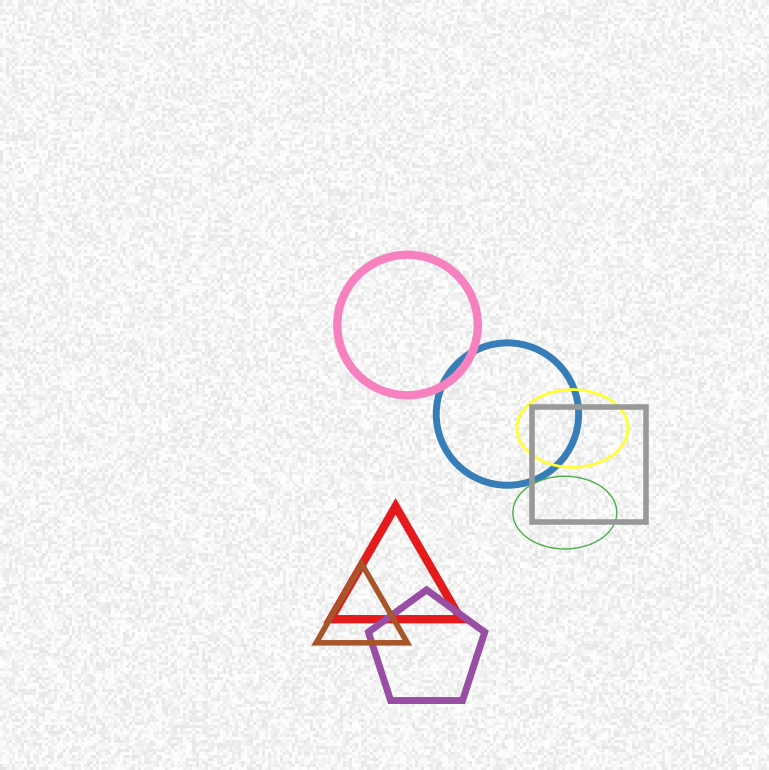[{"shape": "triangle", "thickness": 3, "radius": 0.49, "center": [0.514, 0.245]}, {"shape": "circle", "thickness": 2.5, "radius": 0.46, "center": [0.659, 0.462]}, {"shape": "oval", "thickness": 0.5, "radius": 0.34, "center": [0.734, 0.334]}, {"shape": "pentagon", "thickness": 2.5, "radius": 0.4, "center": [0.554, 0.154]}, {"shape": "oval", "thickness": 1, "radius": 0.36, "center": [0.743, 0.444]}, {"shape": "triangle", "thickness": 2, "radius": 0.34, "center": [0.47, 0.199]}, {"shape": "circle", "thickness": 3, "radius": 0.46, "center": [0.529, 0.578]}, {"shape": "square", "thickness": 2, "radius": 0.37, "center": [0.765, 0.397]}]